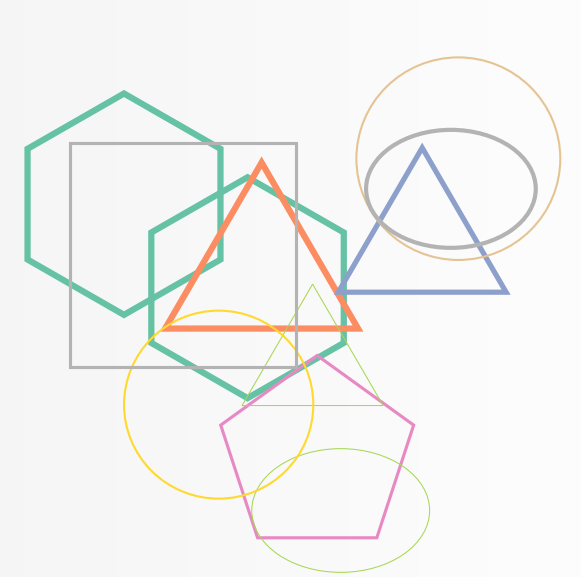[{"shape": "hexagon", "thickness": 3, "radius": 0.96, "center": [0.213, 0.646]}, {"shape": "hexagon", "thickness": 3, "radius": 0.96, "center": [0.426, 0.501]}, {"shape": "triangle", "thickness": 3, "radius": 0.96, "center": [0.45, 0.526]}, {"shape": "triangle", "thickness": 2.5, "radius": 0.83, "center": [0.726, 0.577]}, {"shape": "pentagon", "thickness": 1.5, "radius": 0.87, "center": [0.546, 0.209]}, {"shape": "triangle", "thickness": 0.5, "radius": 0.7, "center": [0.538, 0.367]}, {"shape": "oval", "thickness": 0.5, "radius": 0.77, "center": [0.586, 0.115]}, {"shape": "circle", "thickness": 1, "radius": 0.81, "center": [0.376, 0.298]}, {"shape": "circle", "thickness": 1, "radius": 0.88, "center": [0.789, 0.724]}, {"shape": "oval", "thickness": 2, "radius": 0.73, "center": [0.776, 0.672]}, {"shape": "square", "thickness": 1.5, "radius": 0.97, "center": [0.315, 0.557]}]